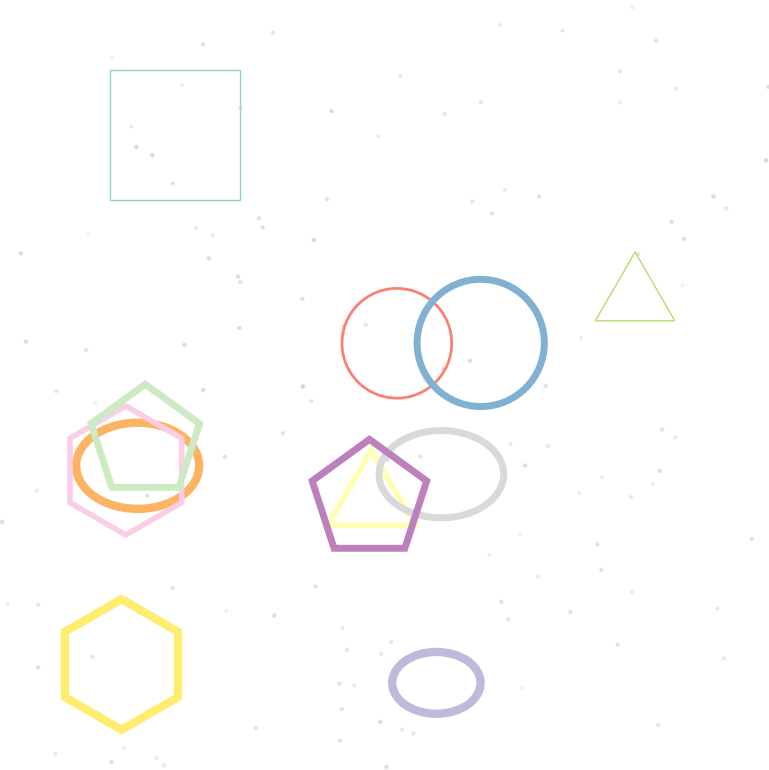[{"shape": "square", "thickness": 0.5, "radius": 0.42, "center": [0.227, 0.825]}, {"shape": "triangle", "thickness": 2, "radius": 0.33, "center": [0.482, 0.35]}, {"shape": "oval", "thickness": 3, "radius": 0.29, "center": [0.567, 0.113]}, {"shape": "circle", "thickness": 1, "radius": 0.36, "center": [0.515, 0.554]}, {"shape": "circle", "thickness": 2.5, "radius": 0.41, "center": [0.624, 0.555]}, {"shape": "oval", "thickness": 3, "radius": 0.4, "center": [0.179, 0.395]}, {"shape": "triangle", "thickness": 0.5, "radius": 0.3, "center": [0.825, 0.613]}, {"shape": "hexagon", "thickness": 2, "radius": 0.42, "center": [0.163, 0.389]}, {"shape": "oval", "thickness": 2.5, "radius": 0.4, "center": [0.573, 0.384]}, {"shape": "pentagon", "thickness": 2.5, "radius": 0.39, "center": [0.48, 0.351]}, {"shape": "pentagon", "thickness": 2.5, "radius": 0.37, "center": [0.189, 0.427]}, {"shape": "hexagon", "thickness": 3, "radius": 0.42, "center": [0.158, 0.137]}]